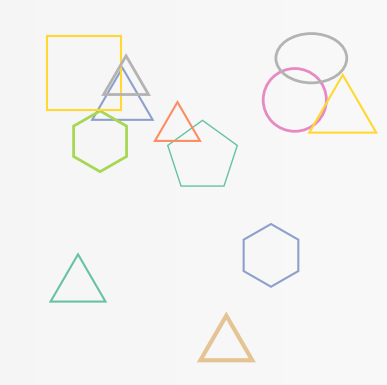[{"shape": "triangle", "thickness": 1.5, "radius": 0.41, "center": [0.201, 0.258]}, {"shape": "pentagon", "thickness": 1, "radius": 0.47, "center": [0.523, 0.593]}, {"shape": "triangle", "thickness": 1.5, "radius": 0.34, "center": [0.458, 0.668]}, {"shape": "triangle", "thickness": 1.5, "radius": 0.45, "center": [0.316, 0.734]}, {"shape": "hexagon", "thickness": 1.5, "radius": 0.41, "center": [0.699, 0.337]}, {"shape": "circle", "thickness": 2, "radius": 0.41, "center": [0.761, 0.74]}, {"shape": "hexagon", "thickness": 2, "radius": 0.39, "center": [0.258, 0.633]}, {"shape": "square", "thickness": 1.5, "radius": 0.48, "center": [0.217, 0.81]}, {"shape": "triangle", "thickness": 1.5, "radius": 0.5, "center": [0.885, 0.705]}, {"shape": "triangle", "thickness": 3, "radius": 0.39, "center": [0.584, 0.103]}, {"shape": "oval", "thickness": 2, "radius": 0.46, "center": [0.803, 0.849]}, {"shape": "triangle", "thickness": 2, "radius": 0.33, "center": [0.325, 0.788]}]